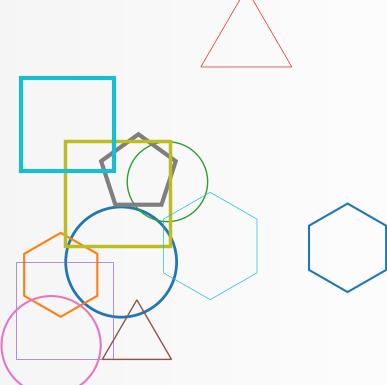[{"shape": "circle", "thickness": 2, "radius": 0.72, "center": [0.313, 0.319]}, {"shape": "hexagon", "thickness": 1.5, "radius": 0.57, "center": [0.897, 0.356]}, {"shape": "hexagon", "thickness": 1.5, "radius": 0.54, "center": [0.157, 0.286]}, {"shape": "circle", "thickness": 1, "radius": 0.52, "center": [0.432, 0.528]}, {"shape": "triangle", "thickness": 0.5, "radius": 0.68, "center": [0.636, 0.894]}, {"shape": "square", "thickness": 0.5, "radius": 0.63, "center": [0.166, 0.192]}, {"shape": "triangle", "thickness": 1, "radius": 0.52, "center": [0.353, 0.118]}, {"shape": "circle", "thickness": 1.5, "radius": 0.64, "center": [0.132, 0.103]}, {"shape": "pentagon", "thickness": 3, "radius": 0.51, "center": [0.357, 0.55]}, {"shape": "square", "thickness": 2.5, "radius": 0.68, "center": [0.303, 0.497]}, {"shape": "hexagon", "thickness": 0.5, "radius": 0.7, "center": [0.542, 0.361]}, {"shape": "square", "thickness": 3, "radius": 0.6, "center": [0.174, 0.677]}]